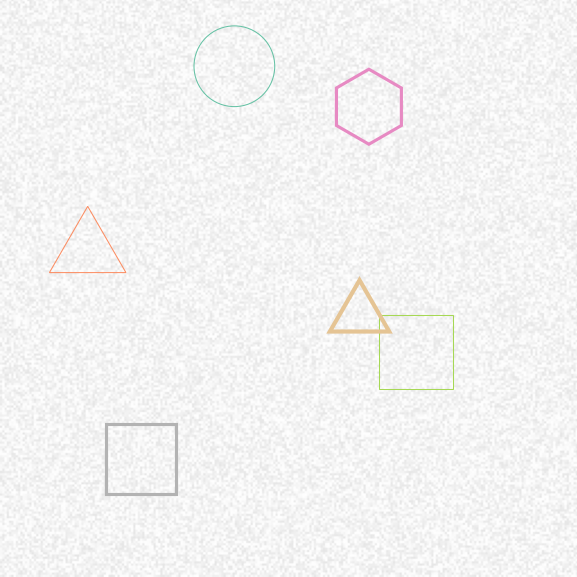[{"shape": "circle", "thickness": 0.5, "radius": 0.35, "center": [0.406, 0.884]}, {"shape": "triangle", "thickness": 0.5, "radius": 0.38, "center": [0.152, 0.565]}, {"shape": "hexagon", "thickness": 1.5, "radius": 0.32, "center": [0.639, 0.814]}, {"shape": "square", "thickness": 0.5, "radius": 0.32, "center": [0.72, 0.389]}, {"shape": "triangle", "thickness": 2, "radius": 0.3, "center": [0.623, 0.455]}, {"shape": "square", "thickness": 1.5, "radius": 0.31, "center": [0.244, 0.204]}]